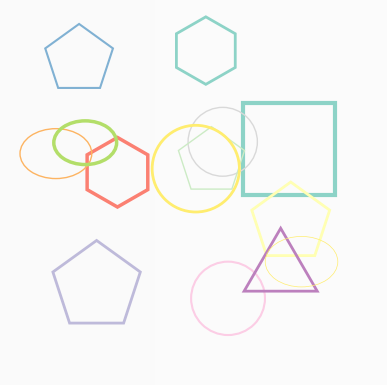[{"shape": "square", "thickness": 3, "radius": 0.59, "center": [0.746, 0.613]}, {"shape": "hexagon", "thickness": 2, "radius": 0.44, "center": [0.531, 0.869]}, {"shape": "pentagon", "thickness": 2, "radius": 0.53, "center": [0.75, 0.422]}, {"shape": "pentagon", "thickness": 2, "radius": 0.59, "center": [0.249, 0.257]}, {"shape": "hexagon", "thickness": 2.5, "radius": 0.45, "center": [0.303, 0.553]}, {"shape": "pentagon", "thickness": 1.5, "radius": 0.46, "center": [0.204, 0.846]}, {"shape": "oval", "thickness": 1, "radius": 0.46, "center": [0.144, 0.601]}, {"shape": "oval", "thickness": 2.5, "radius": 0.41, "center": [0.22, 0.629]}, {"shape": "circle", "thickness": 1.5, "radius": 0.48, "center": [0.588, 0.225]}, {"shape": "circle", "thickness": 1, "radius": 0.45, "center": [0.575, 0.632]}, {"shape": "triangle", "thickness": 2, "radius": 0.54, "center": [0.724, 0.298]}, {"shape": "pentagon", "thickness": 1, "radius": 0.45, "center": [0.546, 0.581]}, {"shape": "circle", "thickness": 2, "radius": 0.56, "center": [0.505, 0.562]}, {"shape": "oval", "thickness": 0.5, "radius": 0.47, "center": [0.778, 0.32]}]